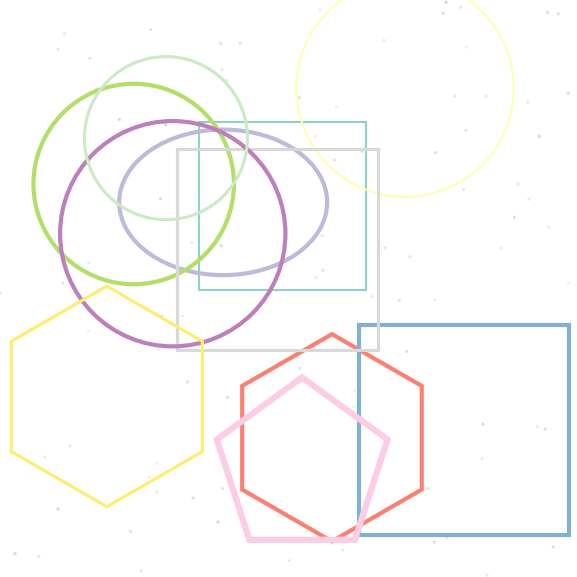[{"shape": "square", "thickness": 1, "radius": 0.73, "center": [0.489, 0.642]}, {"shape": "circle", "thickness": 1, "radius": 0.94, "center": [0.701, 0.846]}, {"shape": "oval", "thickness": 2, "radius": 0.9, "center": [0.386, 0.649]}, {"shape": "hexagon", "thickness": 2, "radius": 0.9, "center": [0.575, 0.241]}, {"shape": "square", "thickness": 2, "radius": 0.91, "center": [0.804, 0.254]}, {"shape": "circle", "thickness": 2, "radius": 0.87, "center": [0.232, 0.681]}, {"shape": "pentagon", "thickness": 3, "radius": 0.78, "center": [0.523, 0.19]}, {"shape": "square", "thickness": 1.5, "radius": 0.87, "center": [0.48, 0.567]}, {"shape": "circle", "thickness": 2, "radius": 0.98, "center": [0.299, 0.594]}, {"shape": "circle", "thickness": 1.5, "radius": 0.71, "center": [0.287, 0.76]}, {"shape": "hexagon", "thickness": 1.5, "radius": 0.95, "center": [0.185, 0.313]}]